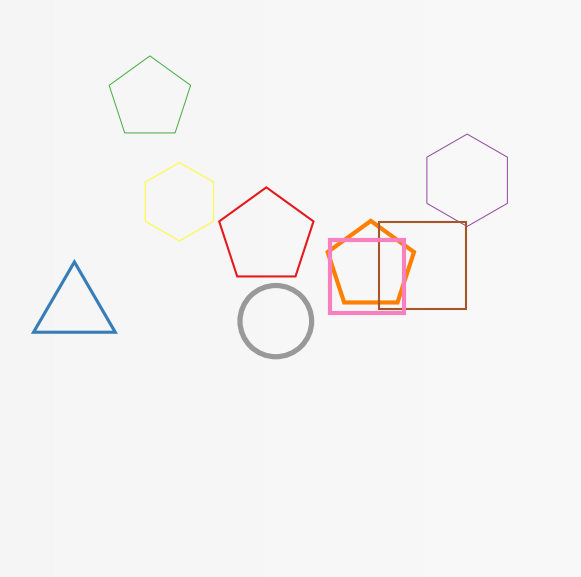[{"shape": "pentagon", "thickness": 1, "radius": 0.43, "center": [0.458, 0.589]}, {"shape": "triangle", "thickness": 1.5, "radius": 0.41, "center": [0.128, 0.464]}, {"shape": "pentagon", "thickness": 0.5, "radius": 0.37, "center": [0.258, 0.829]}, {"shape": "hexagon", "thickness": 0.5, "radius": 0.4, "center": [0.804, 0.687]}, {"shape": "pentagon", "thickness": 2, "radius": 0.39, "center": [0.638, 0.539]}, {"shape": "hexagon", "thickness": 0.5, "radius": 0.34, "center": [0.309, 0.65]}, {"shape": "square", "thickness": 1, "radius": 0.38, "center": [0.727, 0.54]}, {"shape": "square", "thickness": 2, "radius": 0.32, "center": [0.631, 0.52]}, {"shape": "circle", "thickness": 2.5, "radius": 0.31, "center": [0.475, 0.443]}]